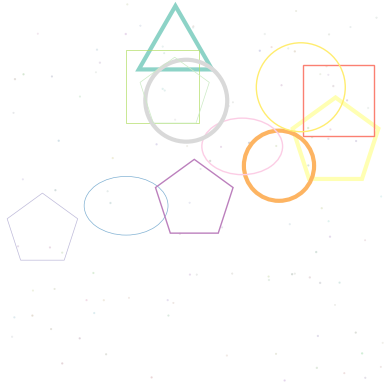[{"shape": "triangle", "thickness": 3, "radius": 0.55, "center": [0.456, 0.875]}, {"shape": "pentagon", "thickness": 3, "radius": 0.59, "center": [0.871, 0.63]}, {"shape": "pentagon", "thickness": 0.5, "radius": 0.48, "center": [0.11, 0.402]}, {"shape": "square", "thickness": 1, "radius": 0.46, "center": [0.88, 0.739]}, {"shape": "oval", "thickness": 0.5, "radius": 0.54, "center": [0.328, 0.466]}, {"shape": "circle", "thickness": 3, "radius": 0.46, "center": [0.725, 0.57]}, {"shape": "square", "thickness": 0.5, "radius": 0.47, "center": [0.422, 0.775]}, {"shape": "oval", "thickness": 1, "radius": 0.52, "center": [0.629, 0.62]}, {"shape": "circle", "thickness": 3, "radius": 0.53, "center": [0.484, 0.738]}, {"shape": "pentagon", "thickness": 1, "radius": 0.53, "center": [0.505, 0.48]}, {"shape": "pentagon", "thickness": 0.5, "radius": 0.47, "center": [0.454, 0.757]}, {"shape": "circle", "thickness": 1, "radius": 0.58, "center": [0.781, 0.773]}]